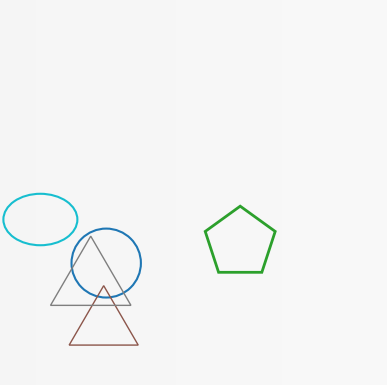[{"shape": "circle", "thickness": 1.5, "radius": 0.45, "center": [0.274, 0.317]}, {"shape": "pentagon", "thickness": 2, "radius": 0.47, "center": [0.62, 0.37]}, {"shape": "triangle", "thickness": 1, "radius": 0.51, "center": [0.268, 0.155]}, {"shape": "triangle", "thickness": 1, "radius": 0.6, "center": [0.234, 0.267]}, {"shape": "oval", "thickness": 1.5, "radius": 0.48, "center": [0.104, 0.43]}]